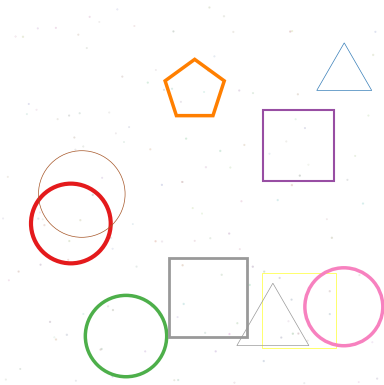[{"shape": "circle", "thickness": 3, "radius": 0.52, "center": [0.184, 0.42]}, {"shape": "triangle", "thickness": 0.5, "radius": 0.41, "center": [0.894, 0.806]}, {"shape": "circle", "thickness": 2.5, "radius": 0.53, "center": [0.327, 0.127]}, {"shape": "square", "thickness": 1.5, "radius": 0.46, "center": [0.776, 0.622]}, {"shape": "pentagon", "thickness": 2.5, "radius": 0.4, "center": [0.506, 0.765]}, {"shape": "square", "thickness": 0.5, "radius": 0.48, "center": [0.776, 0.193]}, {"shape": "circle", "thickness": 0.5, "radius": 0.56, "center": [0.212, 0.496]}, {"shape": "circle", "thickness": 2.5, "radius": 0.51, "center": [0.893, 0.203]}, {"shape": "triangle", "thickness": 0.5, "radius": 0.54, "center": [0.709, 0.156]}, {"shape": "square", "thickness": 2, "radius": 0.51, "center": [0.541, 0.227]}]